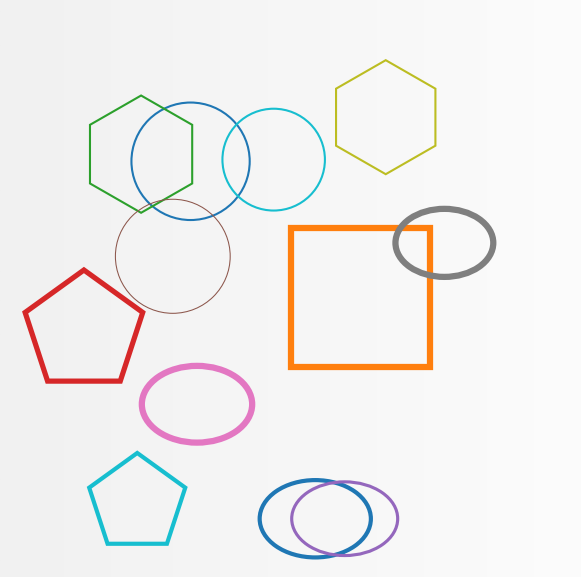[{"shape": "oval", "thickness": 2, "radius": 0.48, "center": [0.542, 0.101]}, {"shape": "circle", "thickness": 1, "radius": 0.51, "center": [0.328, 0.72]}, {"shape": "square", "thickness": 3, "radius": 0.6, "center": [0.621, 0.484]}, {"shape": "hexagon", "thickness": 1, "radius": 0.51, "center": [0.243, 0.732]}, {"shape": "pentagon", "thickness": 2.5, "radius": 0.53, "center": [0.144, 0.425]}, {"shape": "oval", "thickness": 1.5, "radius": 0.46, "center": [0.593, 0.101]}, {"shape": "circle", "thickness": 0.5, "radius": 0.49, "center": [0.297, 0.555]}, {"shape": "oval", "thickness": 3, "radius": 0.47, "center": [0.339, 0.299]}, {"shape": "oval", "thickness": 3, "radius": 0.42, "center": [0.765, 0.579]}, {"shape": "hexagon", "thickness": 1, "radius": 0.49, "center": [0.664, 0.796]}, {"shape": "pentagon", "thickness": 2, "radius": 0.43, "center": [0.236, 0.128]}, {"shape": "circle", "thickness": 1, "radius": 0.44, "center": [0.471, 0.723]}]